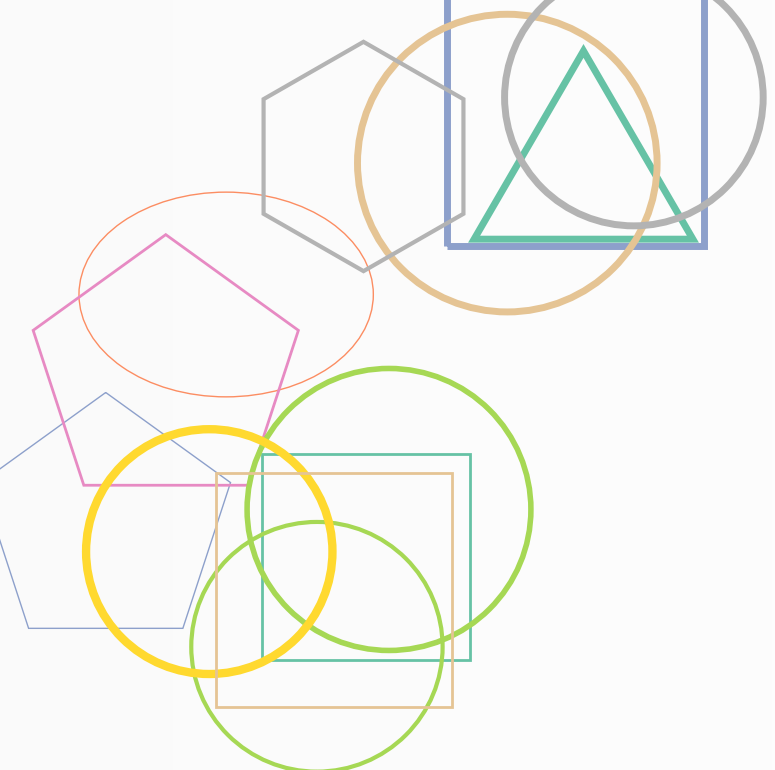[{"shape": "square", "thickness": 1, "radius": 0.67, "center": [0.472, 0.277]}, {"shape": "triangle", "thickness": 2.5, "radius": 0.81, "center": [0.753, 0.771]}, {"shape": "oval", "thickness": 0.5, "radius": 0.95, "center": [0.292, 0.618]}, {"shape": "pentagon", "thickness": 0.5, "radius": 0.85, "center": [0.136, 0.321]}, {"shape": "square", "thickness": 2.5, "radius": 0.83, "center": [0.743, 0.847]}, {"shape": "pentagon", "thickness": 1, "radius": 0.9, "center": [0.214, 0.515]}, {"shape": "circle", "thickness": 2, "radius": 0.92, "center": [0.502, 0.338]}, {"shape": "circle", "thickness": 1.5, "radius": 0.81, "center": [0.409, 0.16]}, {"shape": "circle", "thickness": 3, "radius": 0.79, "center": [0.27, 0.284]}, {"shape": "circle", "thickness": 2.5, "radius": 0.97, "center": [0.655, 0.788]}, {"shape": "square", "thickness": 1, "radius": 0.76, "center": [0.431, 0.234]}, {"shape": "hexagon", "thickness": 1.5, "radius": 0.74, "center": [0.469, 0.797]}, {"shape": "circle", "thickness": 2.5, "radius": 0.83, "center": [0.818, 0.874]}]